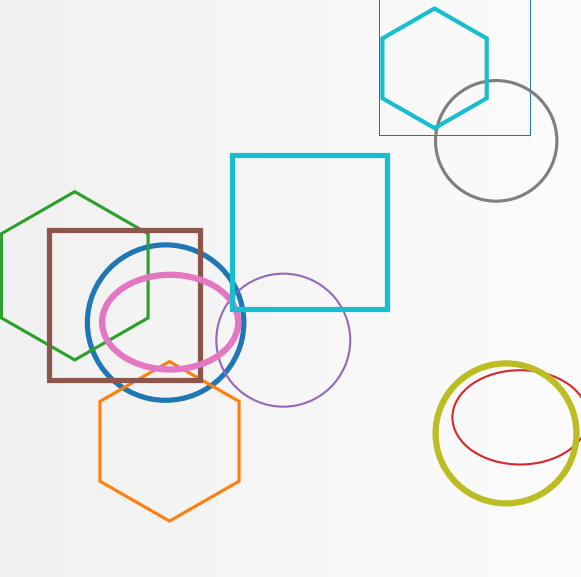[{"shape": "circle", "thickness": 2.5, "radius": 0.67, "center": [0.285, 0.441]}, {"shape": "square", "thickness": 0.5, "radius": 0.65, "center": [0.781, 0.896]}, {"shape": "hexagon", "thickness": 1.5, "radius": 0.69, "center": [0.292, 0.235]}, {"shape": "hexagon", "thickness": 1.5, "radius": 0.73, "center": [0.129, 0.522]}, {"shape": "oval", "thickness": 1, "radius": 0.58, "center": [0.895, 0.276]}, {"shape": "circle", "thickness": 1, "radius": 0.58, "center": [0.487, 0.41]}, {"shape": "square", "thickness": 2.5, "radius": 0.65, "center": [0.214, 0.471]}, {"shape": "oval", "thickness": 3, "radius": 0.59, "center": [0.293, 0.441]}, {"shape": "circle", "thickness": 1.5, "radius": 0.52, "center": [0.854, 0.755]}, {"shape": "circle", "thickness": 3, "radius": 0.61, "center": [0.871, 0.249]}, {"shape": "hexagon", "thickness": 2, "radius": 0.52, "center": [0.748, 0.881]}, {"shape": "square", "thickness": 2.5, "radius": 0.67, "center": [0.533, 0.597]}]